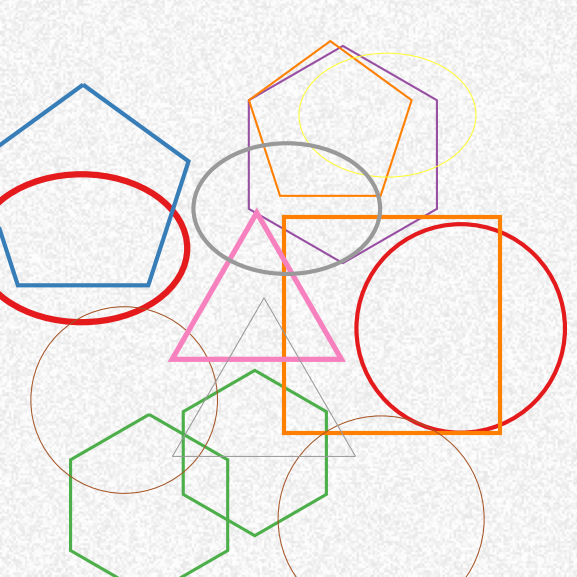[{"shape": "oval", "thickness": 3, "radius": 0.91, "center": [0.141, 0.569]}, {"shape": "circle", "thickness": 2, "radius": 0.9, "center": [0.798, 0.43]}, {"shape": "pentagon", "thickness": 2, "radius": 0.96, "center": [0.144, 0.66]}, {"shape": "hexagon", "thickness": 1.5, "radius": 0.79, "center": [0.258, 0.124]}, {"shape": "hexagon", "thickness": 1.5, "radius": 0.72, "center": [0.441, 0.215]}, {"shape": "hexagon", "thickness": 1, "radius": 0.94, "center": [0.594, 0.732]}, {"shape": "pentagon", "thickness": 1, "radius": 0.74, "center": [0.572, 0.78]}, {"shape": "square", "thickness": 2, "radius": 0.94, "center": [0.679, 0.436]}, {"shape": "oval", "thickness": 0.5, "radius": 0.77, "center": [0.671, 0.8]}, {"shape": "circle", "thickness": 0.5, "radius": 0.89, "center": [0.66, 0.101]}, {"shape": "circle", "thickness": 0.5, "radius": 0.81, "center": [0.215, 0.306]}, {"shape": "triangle", "thickness": 2.5, "radius": 0.85, "center": [0.445, 0.462]}, {"shape": "oval", "thickness": 2, "radius": 0.81, "center": [0.497, 0.638]}, {"shape": "triangle", "thickness": 0.5, "radius": 0.91, "center": [0.457, 0.3]}]